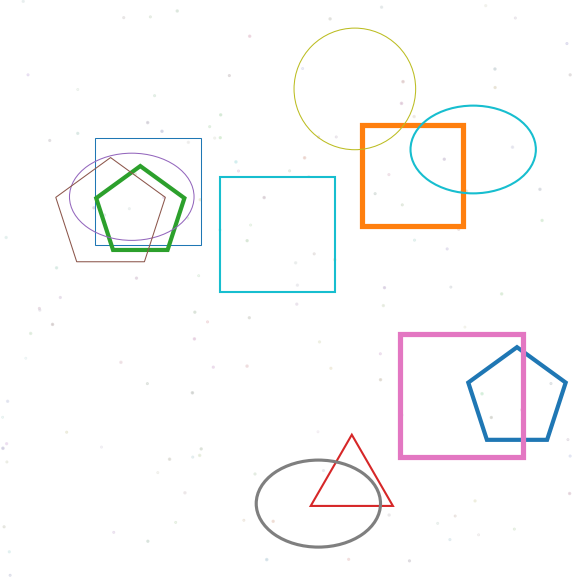[{"shape": "square", "thickness": 0.5, "radius": 0.46, "center": [0.256, 0.668]}, {"shape": "pentagon", "thickness": 2, "radius": 0.44, "center": [0.895, 0.309]}, {"shape": "square", "thickness": 2.5, "radius": 0.44, "center": [0.715, 0.696]}, {"shape": "pentagon", "thickness": 2, "radius": 0.4, "center": [0.243, 0.631]}, {"shape": "triangle", "thickness": 1, "radius": 0.41, "center": [0.609, 0.164]}, {"shape": "oval", "thickness": 0.5, "radius": 0.54, "center": [0.228, 0.658]}, {"shape": "pentagon", "thickness": 0.5, "radius": 0.5, "center": [0.191, 0.627]}, {"shape": "square", "thickness": 2.5, "radius": 0.53, "center": [0.799, 0.314]}, {"shape": "oval", "thickness": 1.5, "radius": 0.54, "center": [0.551, 0.127]}, {"shape": "circle", "thickness": 0.5, "radius": 0.53, "center": [0.614, 0.845]}, {"shape": "square", "thickness": 1, "radius": 0.5, "center": [0.481, 0.593]}, {"shape": "oval", "thickness": 1, "radius": 0.54, "center": [0.819, 0.74]}]